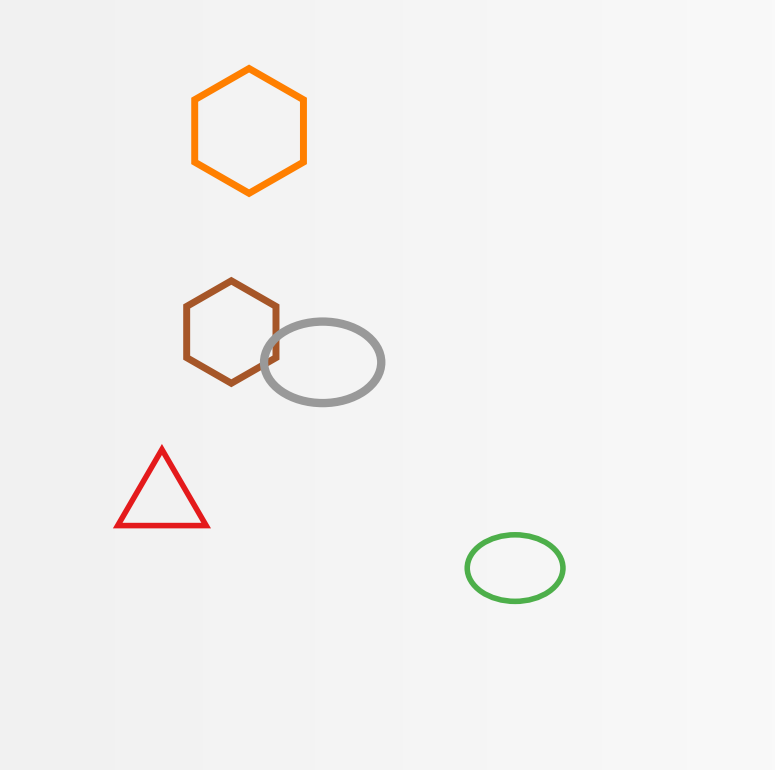[{"shape": "triangle", "thickness": 2, "radius": 0.33, "center": [0.209, 0.35]}, {"shape": "oval", "thickness": 2, "radius": 0.31, "center": [0.665, 0.262]}, {"shape": "hexagon", "thickness": 2.5, "radius": 0.4, "center": [0.321, 0.83]}, {"shape": "hexagon", "thickness": 2.5, "radius": 0.33, "center": [0.298, 0.569]}, {"shape": "oval", "thickness": 3, "radius": 0.38, "center": [0.416, 0.529]}]